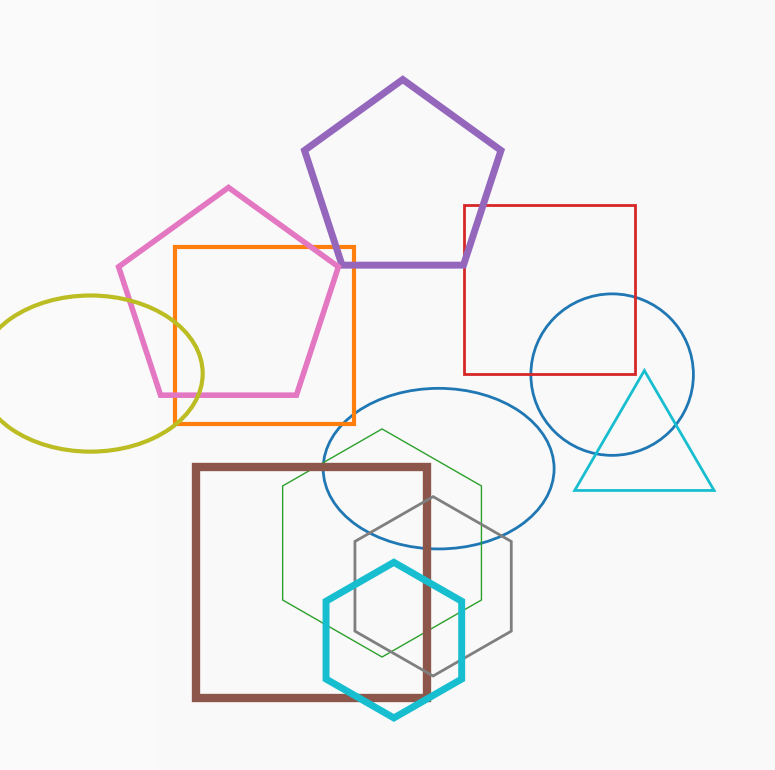[{"shape": "oval", "thickness": 1, "radius": 0.74, "center": [0.566, 0.391]}, {"shape": "circle", "thickness": 1, "radius": 0.52, "center": [0.79, 0.513]}, {"shape": "square", "thickness": 1.5, "radius": 0.58, "center": [0.342, 0.564]}, {"shape": "hexagon", "thickness": 0.5, "radius": 0.74, "center": [0.493, 0.295]}, {"shape": "square", "thickness": 1, "radius": 0.55, "center": [0.709, 0.624]}, {"shape": "pentagon", "thickness": 2.5, "radius": 0.67, "center": [0.52, 0.763]}, {"shape": "square", "thickness": 3, "radius": 0.75, "center": [0.402, 0.243]}, {"shape": "pentagon", "thickness": 2, "radius": 0.75, "center": [0.295, 0.607]}, {"shape": "hexagon", "thickness": 1, "radius": 0.58, "center": [0.559, 0.239]}, {"shape": "oval", "thickness": 1.5, "radius": 0.72, "center": [0.117, 0.515]}, {"shape": "triangle", "thickness": 1, "radius": 0.52, "center": [0.831, 0.415]}, {"shape": "hexagon", "thickness": 2.5, "radius": 0.51, "center": [0.508, 0.169]}]